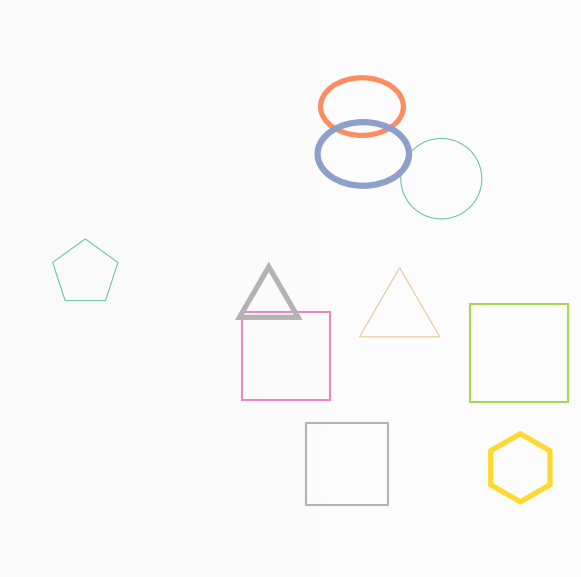[{"shape": "circle", "thickness": 0.5, "radius": 0.35, "center": [0.759, 0.69]}, {"shape": "pentagon", "thickness": 0.5, "radius": 0.3, "center": [0.147, 0.526]}, {"shape": "oval", "thickness": 2.5, "radius": 0.36, "center": [0.623, 0.815]}, {"shape": "oval", "thickness": 3, "radius": 0.39, "center": [0.625, 0.733]}, {"shape": "square", "thickness": 1, "radius": 0.38, "center": [0.492, 0.383]}, {"shape": "square", "thickness": 1, "radius": 0.42, "center": [0.893, 0.387]}, {"shape": "hexagon", "thickness": 2.5, "radius": 0.29, "center": [0.895, 0.189]}, {"shape": "triangle", "thickness": 0.5, "radius": 0.4, "center": [0.688, 0.456]}, {"shape": "triangle", "thickness": 2.5, "radius": 0.29, "center": [0.462, 0.479]}, {"shape": "square", "thickness": 1, "radius": 0.35, "center": [0.598, 0.196]}]